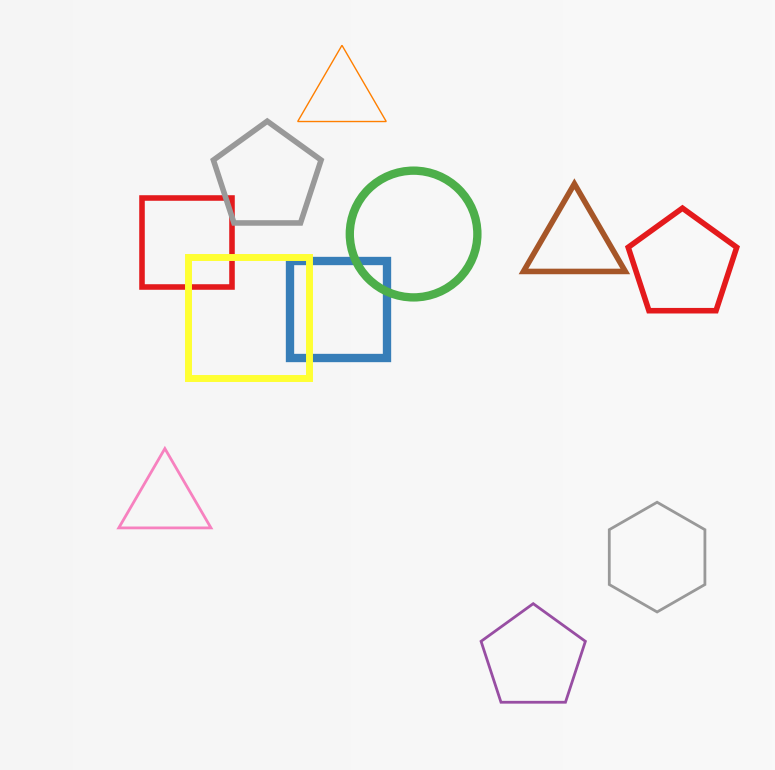[{"shape": "pentagon", "thickness": 2, "radius": 0.37, "center": [0.881, 0.656]}, {"shape": "square", "thickness": 2, "radius": 0.29, "center": [0.241, 0.685]}, {"shape": "square", "thickness": 3, "radius": 0.31, "center": [0.437, 0.598]}, {"shape": "circle", "thickness": 3, "radius": 0.41, "center": [0.534, 0.696]}, {"shape": "pentagon", "thickness": 1, "radius": 0.35, "center": [0.688, 0.145]}, {"shape": "triangle", "thickness": 0.5, "radius": 0.33, "center": [0.441, 0.875]}, {"shape": "square", "thickness": 2.5, "radius": 0.39, "center": [0.321, 0.587]}, {"shape": "triangle", "thickness": 2, "radius": 0.38, "center": [0.741, 0.685]}, {"shape": "triangle", "thickness": 1, "radius": 0.34, "center": [0.213, 0.349]}, {"shape": "hexagon", "thickness": 1, "radius": 0.36, "center": [0.848, 0.276]}, {"shape": "pentagon", "thickness": 2, "radius": 0.37, "center": [0.345, 0.77]}]